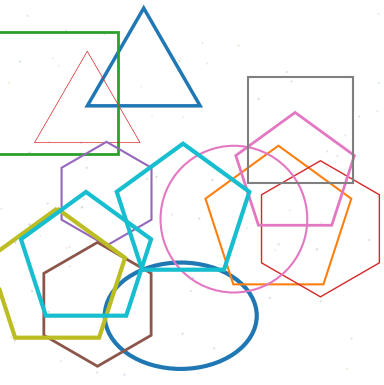[{"shape": "triangle", "thickness": 2.5, "radius": 0.85, "center": [0.373, 0.81]}, {"shape": "oval", "thickness": 3, "radius": 0.99, "center": [0.47, 0.18]}, {"shape": "pentagon", "thickness": 1.5, "radius": 1.0, "center": [0.723, 0.422]}, {"shape": "square", "thickness": 2, "radius": 0.79, "center": [0.147, 0.758]}, {"shape": "triangle", "thickness": 0.5, "radius": 0.79, "center": [0.227, 0.709]}, {"shape": "hexagon", "thickness": 1, "radius": 0.88, "center": [0.832, 0.406]}, {"shape": "hexagon", "thickness": 1.5, "radius": 0.67, "center": [0.277, 0.497]}, {"shape": "hexagon", "thickness": 2, "radius": 0.8, "center": [0.253, 0.21]}, {"shape": "pentagon", "thickness": 2, "radius": 0.81, "center": [0.766, 0.546]}, {"shape": "circle", "thickness": 1.5, "radius": 0.95, "center": [0.608, 0.431]}, {"shape": "square", "thickness": 1.5, "radius": 0.68, "center": [0.78, 0.662]}, {"shape": "pentagon", "thickness": 3, "radius": 0.93, "center": [0.148, 0.273]}, {"shape": "pentagon", "thickness": 3, "radius": 0.91, "center": [0.475, 0.446]}, {"shape": "pentagon", "thickness": 3, "radius": 0.89, "center": [0.223, 0.324]}]